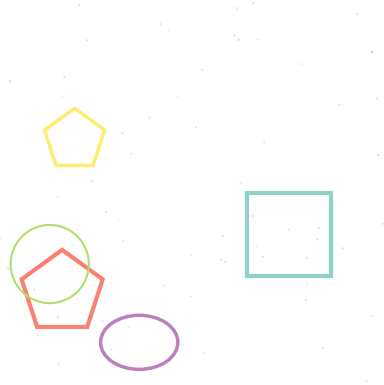[{"shape": "square", "thickness": 3, "radius": 0.54, "center": [0.751, 0.392]}, {"shape": "pentagon", "thickness": 3, "radius": 0.55, "center": [0.161, 0.24]}, {"shape": "circle", "thickness": 1.5, "radius": 0.51, "center": [0.129, 0.314]}, {"shape": "oval", "thickness": 2.5, "radius": 0.5, "center": [0.362, 0.111]}, {"shape": "pentagon", "thickness": 2.5, "radius": 0.41, "center": [0.194, 0.637]}]